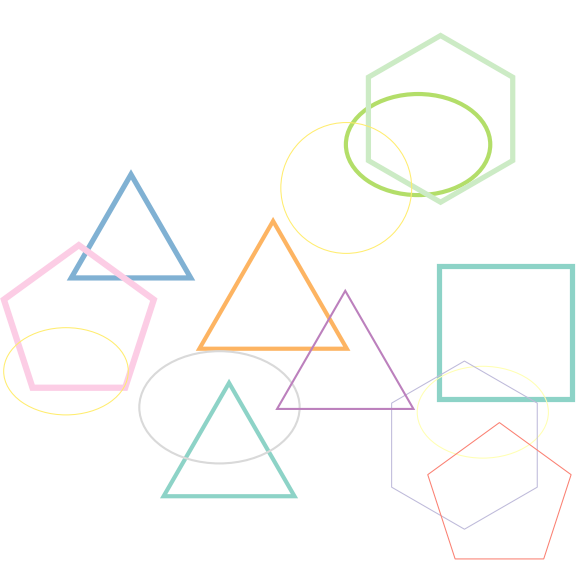[{"shape": "square", "thickness": 2.5, "radius": 0.58, "center": [0.875, 0.424]}, {"shape": "triangle", "thickness": 2, "radius": 0.65, "center": [0.397, 0.205]}, {"shape": "oval", "thickness": 0.5, "radius": 0.57, "center": [0.836, 0.285]}, {"shape": "hexagon", "thickness": 0.5, "radius": 0.73, "center": [0.804, 0.228]}, {"shape": "pentagon", "thickness": 0.5, "radius": 0.65, "center": [0.865, 0.137]}, {"shape": "triangle", "thickness": 2.5, "radius": 0.6, "center": [0.227, 0.578]}, {"shape": "triangle", "thickness": 2, "radius": 0.74, "center": [0.473, 0.469]}, {"shape": "oval", "thickness": 2, "radius": 0.62, "center": [0.724, 0.749]}, {"shape": "pentagon", "thickness": 3, "radius": 0.68, "center": [0.137, 0.438]}, {"shape": "oval", "thickness": 1, "radius": 0.69, "center": [0.38, 0.294]}, {"shape": "triangle", "thickness": 1, "radius": 0.68, "center": [0.598, 0.359]}, {"shape": "hexagon", "thickness": 2.5, "radius": 0.72, "center": [0.763, 0.793]}, {"shape": "oval", "thickness": 0.5, "radius": 0.54, "center": [0.114, 0.356]}, {"shape": "circle", "thickness": 0.5, "radius": 0.57, "center": [0.6, 0.674]}]